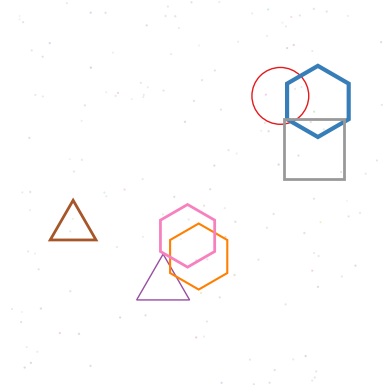[{"shape": "circle", "thickness": 1, "radius": 0.37, "center": [0.728, 0.751]}, {"shape": "hexagon", "thickness": 3, "radius": 0.46, "center": [0.826, 0.737]}, {"shape": "triangle", "thickness": 1, "radius": 0.4, "center": [0.424, 0.261]}, {"shape": "hexagon", "thickness": 1.5, "radius": 0.43, "center": [0.516, 0.334]}, {"shape": "triangle", "thickness": 2, "radius": 0.34, "center": [0.19, 0.411]}, {"shape": "hexagon", "thickness": 2, "radius": 0.41, "center": [0.487, 0.387]}, {"shape": "square", "thickness": 2, "radius": 0.39, "center": [0.814, 0.614]}]